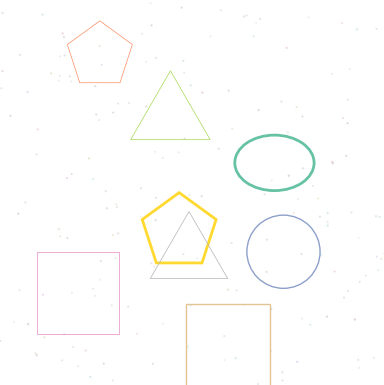[{"shape": "oval", "thickness": 2, "radius": 0.51, "center": [0.713, 0.577]}, {"shape": "pentagon", "thickness": 0.5, "radius": 0.44, "center": [0.259, 0.857]}, {"shape": "circle", "thickness": 1, "radius": 0.48, "center": [0.736, 0.346]}, {"shape": "square", "thickness": 0.5, "radius": 0.53, "center": [0.202, 0.238]}, {"shape": "triangle", "thickness": 0.5, "radius": 0.6, "center": [0.443, 0.697]}, {"shape": "pentagon", "thickness": 2, "radius": 0.5, "center": [0.465, 0.399]}, {"shape": "square", "thickness": 1, "radius": 0.54, "center": [0.592, 0.102]}, {"shape": "triangle", "thickness": 0.5, "radius": 0.58, "center": [0.491, 0.334]}]